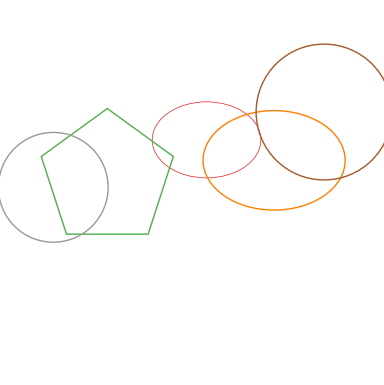[{"shape": "oval", "thickness": 0.5, "radius": 0.71, "center": [0.536, 0.637]}, {"shape": "pentagon", "thickness": 1, "radius": 0.9, "center": [0.279, 0.538]}, {"shape": "oval", "thickness": 1, "radius": 0.92, "center": [0.712, 0.584]}, {"shape": "circle", "thickness": 1, "radius": 0.88, "center": [0.842, 0.709]}, {"shape": "circle", "thickness": 1, "radius": 0.71, "center": [0.138, 0.513]}]